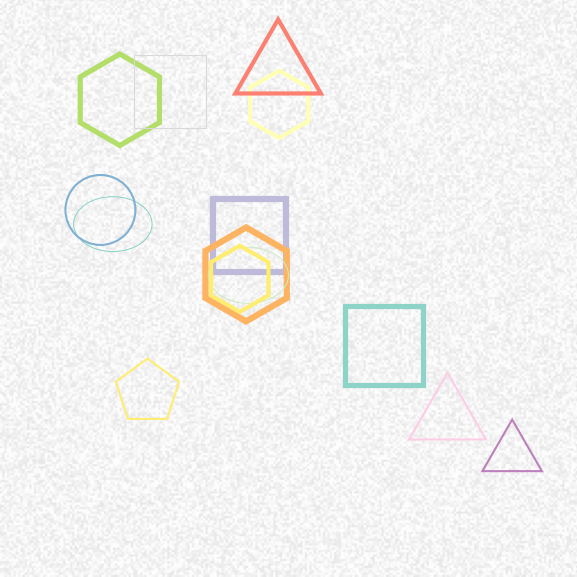[{"shape": "oval", "thickness": 0.5, "radius": 0.34, "center": [0.195, 0.611]}, {"shape": "square", "thickness": 2.5, "radius": 0.34, "center": [0.664, 0.401]}, {"shape": "hexagon", "thickness": 2, "radius": 0.29, "center": [0.483, 0.819]}, {"shape": "square", "thickness": 3, "radius": 0.32, "center": [0.432, 0.592]}, {"shape": "triangle", "thickness": 2, "radius": 0.43, "center": [0.482, 0.88]}, {"shape": "circle", "thickness": 1, "radius": 0.3, "center": [0.174, 0.636]}, {"shape": "hexagon", "thickness": 3, "radius": 0.41, "center": [0.426, 0.524]}, {"shape": "hexagon", "thickness": 2.5, "radius": 0.4, "center": [0.208, 0.826]}, {"shape": "triangle", "thickness": 1, "radius": 0.38, "center": [0.775, 0.277]}, {"shape": "square", "thickness": 0.5, "radius": 0.31, "center": [0.295, 0.841]}, {"shape": "triangle", "thickness": 1, "radius": 0.3, "center": [0.887, 0.213]}, {"shape": "oval", "thickness": 0.5, "radius": 0.35, "center": [0.43, 0.523]}, {"shape": "hexagon", "thickness": 2, "radius": 0.29, "center": [0.415, 0.516]}, {"shape": "pentagon", "thickness": 1, "radius": 0.29, "center": [0.255, 0.32]}]